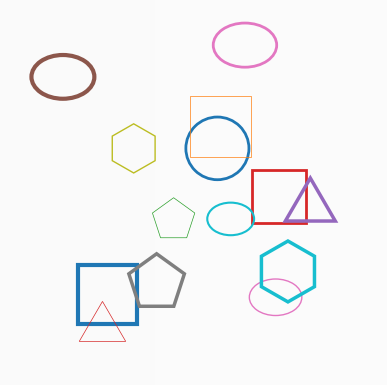[{"shape": "square", "thickness": 3, "radius": 0.38, "center": [0.277, 0.235]}, {"shape": "circle", "thickness": 2, "radius": 0.41, "center": [0.561, 0.615]}, {"shape": "square", "thickness": 0.5, "radius": 0.4, "center": [0.569, 0.672]}, {"shape": "pentagon", "thickness": 0.5, "radius": 0.29, "center": [0.448, 0.429]}, {"shape": "square", "thickness": 2, "radius": 0.34, "center": [0.72, 0.489]}, {"shape": "triangle", "thickness": 0.5, "radius": 0.35, "center": [0.264, 0.148]}, {"shape": "triangle", "thickness": 2.5, "radius": 0.37, "center": [0.801, 0.463]}, {"shape": "oval", "thickness": 3, "radius": 0.41, "center": [0.162, 0.8]}, {"shape": "oval", "thickness": 2, "radius": 0.41, "center": [0.632, 0.883]}, {"shape": "oval", "thickness": 1, "radius": 0.34, "center": [0.711, 0.228]}, {"shape": "pentagon", "thickness": 2.5, "radius": 0.38, "center": [0.404, 0.265]}, {"shape": "hexagon", "thickness": 1, "radius": 0.32, "center": [0.345, 0.615]}, {"shape": "hexagon", "thickness": 2.5, "radius": 0.4, "center": [0.743, 0.295]}, {"shape": "oval", "thickness": 1.5, "radius": 0.3, "center": [0.595, 0.431]}]